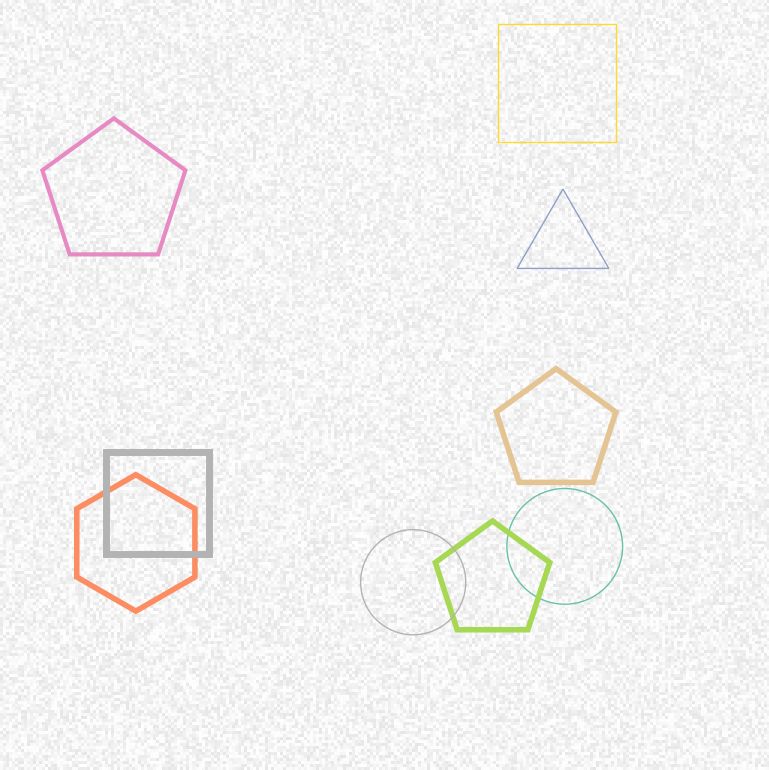[{"shape": "circle", "thickness": 0.5, "radius": 0.38, "center": [0.733, 0.29]}, {"shape": "hexagon", "thickness": 2, "radius": 0.44, "center": [0.176, 0.295]}, {"shape": "triangle", "thickness": 0.5, "radius": 0.34, "center": [0.731, 0.686]}, {"shape": "pentagon", "thickness": 1.5, "radius": 0.49, "center": [0.148, 0.749]}, {"shape": "pentagon", "thickness": 2, "radius": 0.39, "center": [0.64, 0.245]}, {"shape": "square", "thickness": 0.5, "radius": 0.38, "center": [0.724, 0.892]}, {"shape": "pentagon", "thickness": 2, "radius": 0.41, "center": [0.722, 0.44]}, {"shape": "square", "thickness": 2.5, "radius": 0.33, "center": [0.205, 0.347]}, {"shape": "circle", "thickness": 0.5, "radius": 0.34, "center": [0.537, 0.244]}]